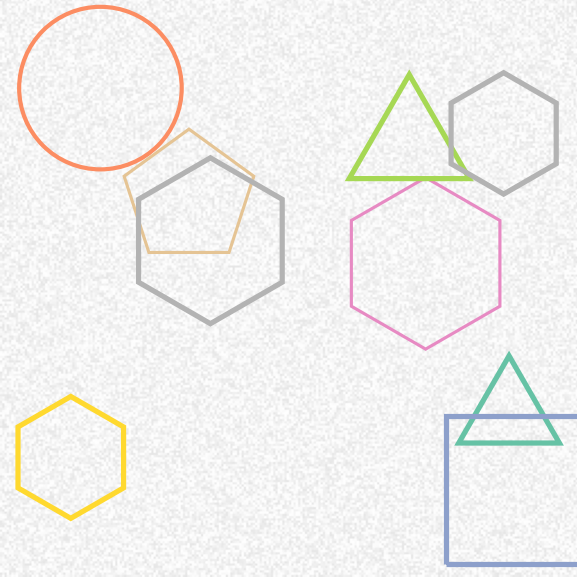[{"shape": "triangle", "thickness": 2.5, "radius": 0.5, "center": [0.881, 0.282]}, {"shape": "circle", "thickness": 2, "radius": 0.7, "center": [0.174, 0.847]}, {"shape": "square", "thickness": 2.5, "radius": 0.64, "center": [0.9, 0.151]}, {"shape": "hexagon", "thickness": 1.5, "radius": 0.74, "center": [0.737, 0.543]}, {"shape": "triangle", "thickness": 2.5, "radius": 0.6, "center": [0.709, 0.75]}, {"shape": "hexagon", "thickness": 2.5, "radius": 0.53, "center": [0.123, 0.207]}, {"shape": "pentagon", "thickness": 1.5, "radius": 0.59, "center": [0.327, 0.657]}, {"shape": "hexagon", "thickness": 2.5, "radius": 0.53, "center": [0.872, 0.768]}, {"shape": "hexagon", "thickness": 2.5, "radius": 0.72, "center": [0.364, 0.582]}]